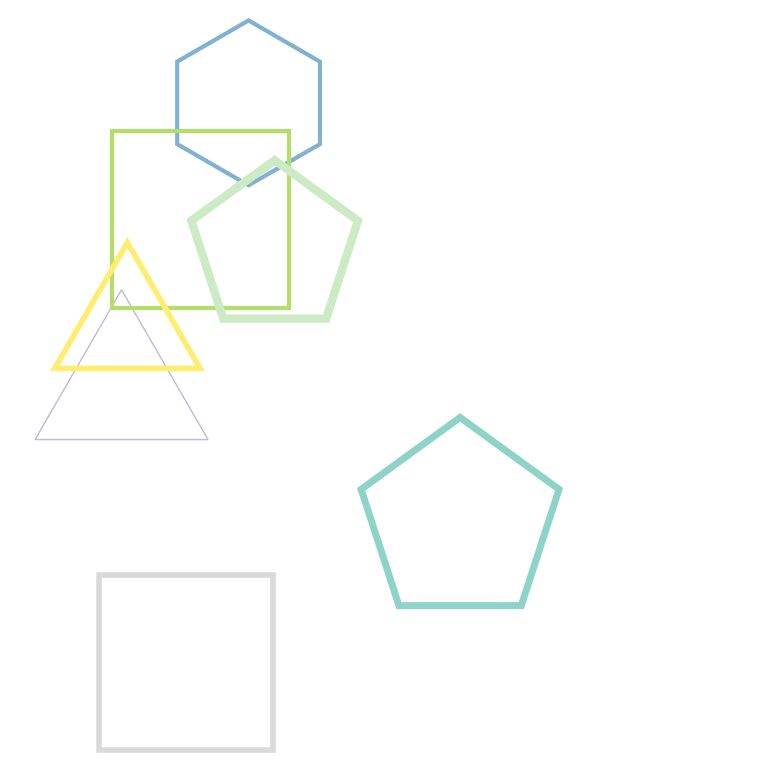[{"shape": "pentagon", "thickness": 2.5, "radius": 0.68, "center": [0.598, 0.323]}, {"shape": "triangle", "thickness": 0.5, "radius": 0.65, "center": [0.158, 0.494]}, {"shape": "hexagon", "thickness": 1.5, "radius": 0.54, "center": [0.323, 0.866]}, {"shape": "square", "thickness": 1.5, "radius": 0.57, "center": [0.26, 0.715]}, {"shape": "square", "thickness": 2, "radius": 0.57, "center": [0.241, 0.14]}, {"shape": "pentagon", "thickness": 3, "radius": 0.57, "center": [0.357, 0.678]}, {"shape": "triangle", "thickness": 2, "radius": 0.54, "center": [0.165, 0.576]}]